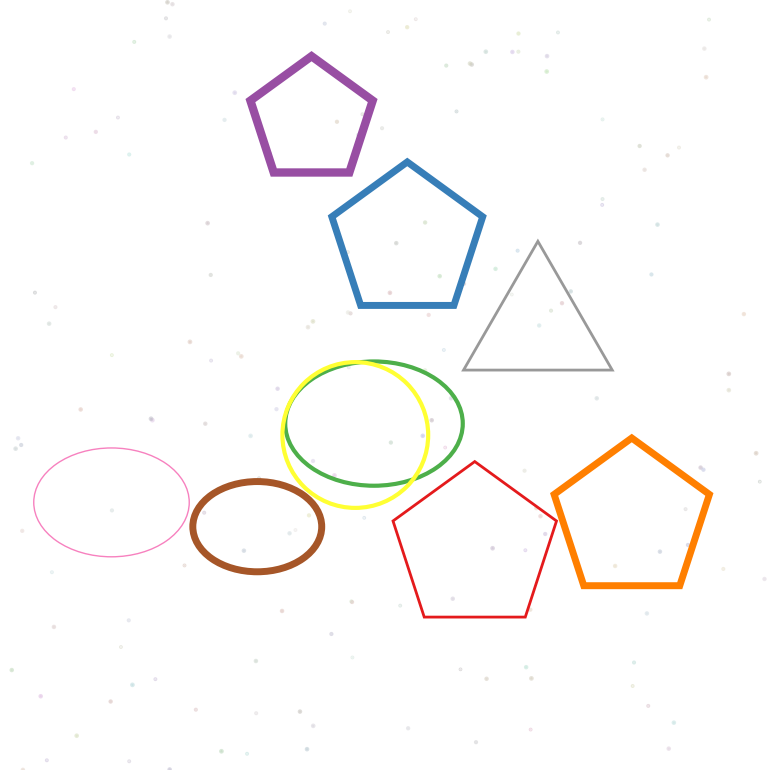[{"shape": "pentagon", "thickness": 1, "radius": 0.56, "center": [0.617, 0.289]}, {"shape": "pentagon", "thickness": 2.5, "radius": 0.52, "center": [0.529, 0.687]}, {"shape": "oval", "thickness": 1.5, "radius": 0.58, "center": [0.486, 0.45]}, {"shape": "pentagon", "thickness": 3, "radius": 0.42, "center": [0.405, 0.844]}, {"shape": "pentagon", "thickness": 2.5, "radius": 0.53, "center": [0.82, 0.325]}, {"shape": "circle", "thickness": 1.5, "radius": 0.47, "center": [0.461, 0.435]}, {"shape": "oval", "thickness": 2.5, "radius": 0.42, "center": [0.334, 0.316]}, {"shape": "oval", "thickness": 0.5, "radius": 0.5, "center": [0.145, 0.348]}, {"shape": "triangle", "thickness": 1, "radius": 0.56, "center": [0.699, 0.575]}]